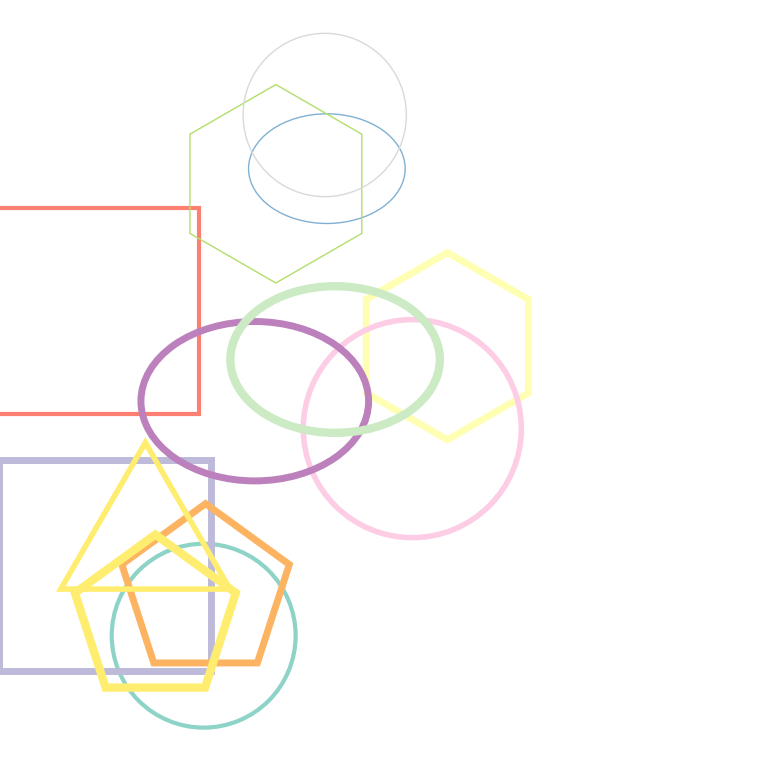[{"shape": "circle", "thickness": 1.5, "radius": 0.6, "center": [0.265, 0.174]}, {"shape": "hexagon", "thickness": 2.5, "radius": 0.61, "center": [0.581, 0.55]}, {"shape": "square", "thickness": 2.5, "radius": 0.69, "center": [0.137, 0.266]}, {"shape": "square", "thickness": 1.5, "radius": 0.67, "center": [0.124, 0.596]}, {"shape": "oval", "thickness": 0.5, "radius": 0.51, "center": [0.425, 0.781]}, {"shape": "pentagon", "thickness": 2.5, "radius": 0.57, "center": [0.267, 0.232]}, {"shape": "hexagon", "thickness": 0.5, "radius": 0.64, "center": [0.358, 0.761]}, {"shape": "circle", "thickness": 2, "radius": 0.71, "center": [0.535, 0.443]}, {"shape": "circle", "thickness": 0.5, "radius": 0.53, "center": [0.422, 0.851]}, {"shape": "oval", "thickness": 2.5, "radius": 0.74, "center": [0.331, 0.479]}, {"shape": "oval", "thickness": 3, "radius": 0.68, "center": [0.435, 0.533]}, {"shape": "pentagon", "thickness": 3, "radius": 0.55, "center": [0.202, 0.196]}, {"shape": "triangle", "thickness": 2, "radius": 0.63, "center": [0.189, 0.298]}]